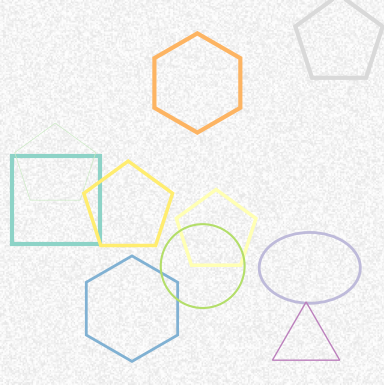[{"shape": "square", "thickness": 3, "radius": 0.57, "center": [0.146, 0.481]}, {"shape": "pentagon", "thickness": 2.5, "radius": 0.54, "center": [0.561, 0.399]}, {"shape": "oval", "thickness": 2, "radius": 0.66, "center": [0.805, 0.304]}, {"shape": "hexagon", "thickness": 2, "radius": 0.68, "center": [0.343, 0.198]}, {"shape": "hexagon", "thickness": 3, "radius": 0.64, "center": [0.513, 0.784]}, {"shape": "circle", "thickness": 1.5, "radius": 0.54, "center": [0.526, 0.309]}, {"shape": "pentagon", "thickness": 3, "radius": 0.6, "center": [0.881, 0.894]}, {"shape": "triangle", "thickness": 1, "radius": 0.5, "center": [0.795, 0.115]}, {"shape": "pentagon", "thickness": 0.5, "radius": 0.55, "center": [0.143, 0.57]}, {"shape": "pentagon", "thickness": 2.5, "radius": 0.61, "center": [0.333, 0.46]}]